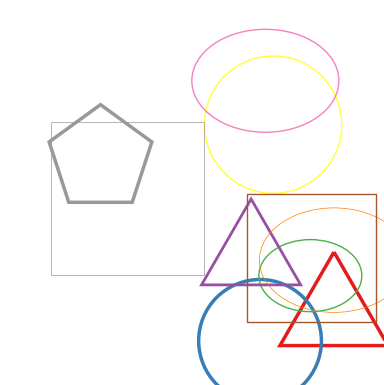[{"shape": "triangle", "thickness": 2.5, "radius": 0.81, "center": [0.867, 0.183]}, {"shape": "circle", "thickness": 2.5, "radius": 0.8, "center": [0.675, 0.115]}, {"shape": "oval", "thickness": 1, "radius": 0.67, "center": [0.806, 0.284]}, {"shape": "triangle", "thickness": 2, "radius": 0.74, "center": [0.652, 0.334]}, {"shape": "oval", "thickness": 0.5, "radius": 0.97, "center": [0.868, 0.324]}, {"shape": "circle", "thickness": 1, "radius": 0.89, "center": [0.709, 0.676]}, {"shape": "square", "thickness": 1, "radius": 0.83, "center": [0.809, 0.33]}, {"shape": "oval", "thickness": 1, "radius": 0.96, "center": [0.689, 0.79]}, {"shape": "square", "thickness": 0.5, "radius": 0.99, "center": [0.331, 0.485]}, {"shape": "pentagon", "thickness": 2.5, "radius": 0.7, "center": [0.261, 0.588]}]